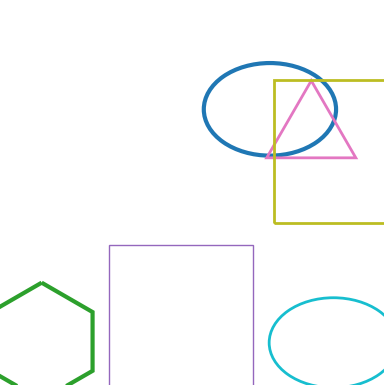[{"shape": "oval", "thickness": 3, "radius": 0.86, "center": [0.701, 0.716]}, {"shape": "hexagon", "thickness": 3, "radius": 0.76, "center": [0.108, 0.113]}, {"shape": "square", "thickness": 1, "radius": 0.94, "center": [0.47, 0.176]}, {"shape": "triangle", "thickness": 2, "radius": 0.67, "center": [0.808, 0.657]}, {"shape": "square", "thickness": 2, "radius": 0.93, "center": [0.896, 0.606]}, {"shape": "oval", "thickness": 2, "radius": 0.83, "center": [0.866, 0.11]}]